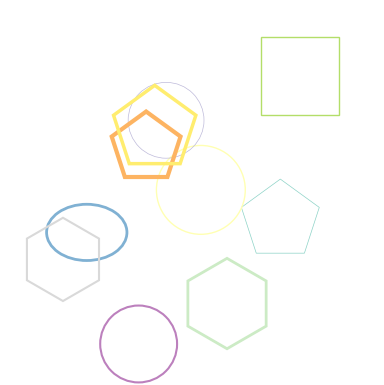[{"shape": "pentagon", "thickness": 0.5, "radius": 0.53, "center": [0.728, 0.428]}, {"shape": "circle", "thickness": 1, "radius": 0.58, "center": [0.522, 0.507]}, {"shape": "circle", "thickness": 0.5, "radius": 0.49, "center": [0.431, 0.688]}, {"shape": "oval", "thickness": 2, "radius": 0.52, "center": [0.225, 0.396]}, {"shape": "pentagon", "thickness": 3, "radius": 0.47, "center": [0.38, 0.616]}, {"shape": "square", "thickness": 1, "radius": 0.51, "center": [0.778, 0.801]}, {"shape": "hexagon", "thickness": 1.5, "radius": 0.54, "center": [0.164, 0.326]}, {"shape": "circle", "thickness": 1.5, "radius": 0.5, "center": [0.36, 0.107]}, {"shape": "hexagon", "thickness": 2, "radius": 0.59, "center": [0.59, 0.212]}, {"shape": "pentagon", "thickness": 2.5, "radius": 0.56, "center": [0.402, 0.666]}]